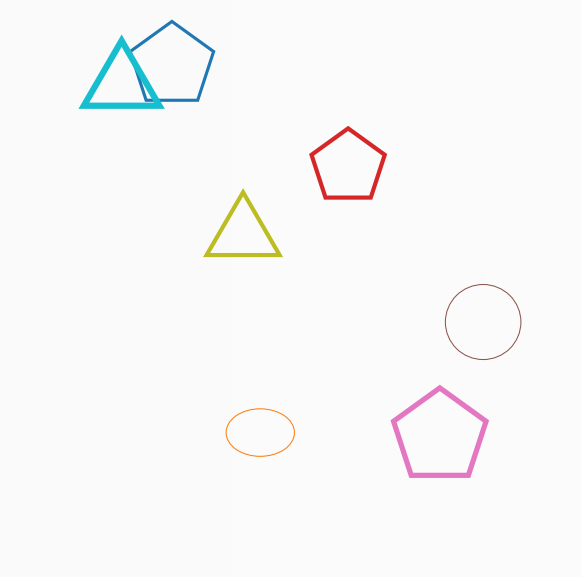[{"shape": "pentagon", "thickness": 1.5, "radius": 0.38, "center": [0.296, 0.887]}, {"shape": "oval", "thickness": 0.5, "radius": 0.29, "center": [0.448, 0.25]}, {"shape": "pentagon", "thickness": 2, "radius": 0.33, "center": [0.599, 0.711]}, {"shape": "circle", "thickness": 0.5, "radius": 0.32, "center": [0.831, 0.442]}, {"shape": "pentagon", "thickness": 2.5, "radius": 0.42, "center": [0.757, 0.244]}, {"shape": "triangle", "thickness": 2, "radius": 0.36, "center": [0.418, 0.594]}, {"shape": "triangle", "thickness": 3, "radius": 0.38, "center": [0.209, 0.854]}]